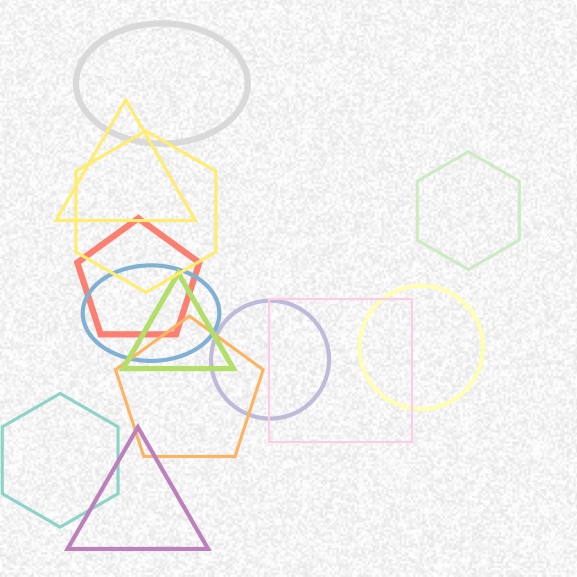[{"shape": "hexagon", "thickness": 1.5, "radius": 0.58, "center": [0.104, 0.202]}, {"shape": "circle", "thickness": 2, "radius": 0.53, "center": [0.729, 0.398]}, {"shape": "circle", "thickness": 2, "radius": 0.51, "center": [0.468, 0.376]}, {"shape": "pentagon", "thickness": 3, "radius": 0.56, "center": [0.24, 0.51]}, {"shape": "oval", "thickness": 2, "radius": 0.59, "center": [0.262, 0.457]}, {"shape": "pentagon", "thickness": 1.5, "radius": 0.67, "center": [0.328, 0.317]}, {"shape": "triangle", "thickness": 2.5, "radius": 0.55, "center": [0.309, 0.416]}, {"shape": "square", "thickness": 1, "radius": 0.62, "center": [0.59, 0.358]}, {"shape": "oval", "thickness": 3, "radius": 0.74, "center": [0.28, 0.854]}, {"shape": "triangle", "thickness": 2, "radius": 0.7, "center": [0.239, 0.119]}, {"shape": "hexagon", "thickness": 1.5, "radius": 0.51, "center": [0.811, 0.634]}, {"shape": "hexagon", "thickness": 1.5, "radius": 0.7, "center": [0.253, 0.633]}, {"shape": "triangle", "thickness": 1.5, "radius": 0.7, "center": [0.218, 0.687]}]